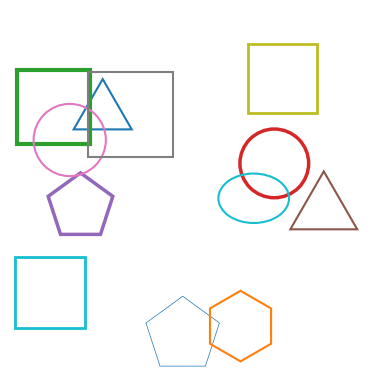[{"shape": "triangle", "thickness": 1.5, "radius": 0.44, "center": [0.267, 0.707]}, {"shape": "pentagon", "thickness": 0.5, "radius": 0.5, "center": [0.475, 0.13]}, {"shape": "hexagon", "thickness": 1.5, "radius": 0.46, "center": [0.625, 0.153]}, {"shape": "square", "thickness": 3, "radius": 0.47, "center": [0.139, 0.722]}, {"shape": "circle", "thickness": 2.5, "radius": 0.45, "center": [0.712, 0.576]}, {"shape": "pentagon", "thickness": 2.5, "radius": 0.44, "center": [0.209, 0.463]}, {"shape": "triangle", "thickness": 1.5, "radius": 0.5, "center": [0.841, 0.455]}, {"shape": "circle", "thickness": 1.5, "radius": 0.47, "center": [0.181, 0.636]}, {"shape": "square", "thickness": 1.5, "radius": 0.56, "center": [0.339, 0.703]}, {"shape": "square", "thickness": 2, "radius": 0.45, "center": [0.734, 0.796]}, {"shape": "oval", "thickness": 1.5, "radius": 0.46, "center": [0.659, 0.485]}, {"shape": "square", "thickness": 2, "radius": 0.46, "center": [0.13, 0.239]}]